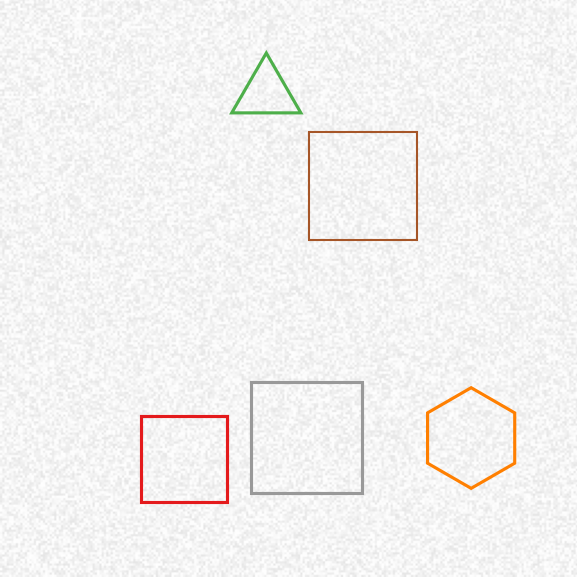[{"shape": "square", "thickness": 1.5, "radius": 0.37, "center": [0.319, 0.204]}, {"shape": "triangle", "thickness": 1.5, "radius": 0.35, "center": [0.461, 0.838]}, {"shape": "hexagon", "thickness": 1.5, "radius": 0.44, "center": [0.816, 0.241]}, {"shape": "square", "thickness": 1, "radius": 0.47, "center": [0.628, 0.678]}, {"shape": "square", "thickness": 1.5, "radius": 0.48, "center": [0.531, 0.242]}]